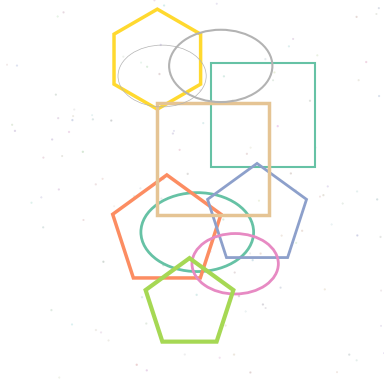[{"shape": "oval", "thickness": 2, "radius": 0.73, "center": [0.512, 0.397]}, {"shape": "square", "thickness": 1.5, "radius": 0.67, "center": [0.683, 0.701]}, {"shape": "pentagon", "thickness": 2.5, "radius": 0.74, "center": [0.433, 0.398]}, {"shape": "pentagon", "thickness": 2, "radius": 0.68, "center": [0.668, 0.44]}, {"shape": "oval", "thickness": 2, "radius": 0.56, "center": [0.611, 0.315]}, {"shape": "pentagon", "thickness": 3, "radius": 0.6, "center": [0.492, 0.21]}, {"shape": "hexagon", "thickness": 2.5, "radius": 0.65, "center": [0.409, 0.846]}, {"shape": "square", "thickness": 2.5, "radius": 0.73, "center": [0.553, 0.587]}, {"shape": "oval", "thickness": 0.5, "radius": 0.57, "center": [0.421, 0.803]}, {"shape": "oval", "thickness": 1.5, "radius": 0.67, "center": [0.573, 0.829]}]